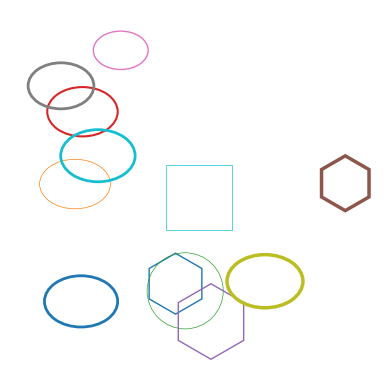[{"shape": "hexagon", "thickness": 1, "radius": 0.4, "center": [0.456, 0.263]}, {"shape": "oval", "thickness": 2, "radius": 0.48, "center": [0.211, 0.217]}, {"shape": "oval", "thickness": 0.5, "radius": 0.46, "center": [0.195, 0.522]}, {"shape": "circle", "thickness": 0.5, "radius": 0.49, "center": [0.481, 0.245]}, {"shape": "oval", "thickness": 1.5, "radius": 0.46, "center": [0.214, 0.71]}, {"shape": "hexagon", "thickness": 1, "radius": 0.49, "center": [0.548, 0.165]}, {"shape": "hexagon", "thickness": 2.5, "radius": 0.36, "center": [0.897, 0.524]}, {"shape": "oval", "thickness": 1, "radius": 0.36, "center": [0.314, 0.869]}, {"shape": "oval", "thickness": 2, "radius": 0.43, "center": [0.158, 0.777]}, {"shape": "oval", "thickness": 2.5, "radius": 0.49, "center": [0.688, 0.27]}, {"shape": "oval", "thickness": 2, "radius": 0.48, "center": [0.254, 0.596]}, {"shape": "square", "thickness": 0.5, "radius": 0.43, "center": [0.516, 0.487]}]